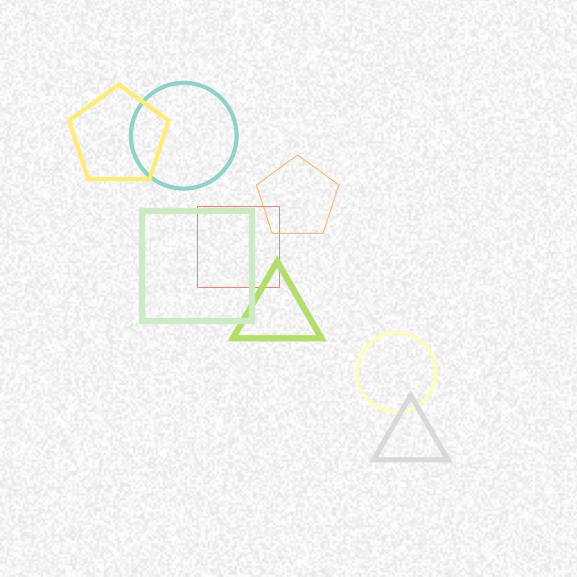[{"shape": "circle", "thickness": 2, "radius": 0.46, "center": [0.318, 0.764]}, {"shape": "circle", "thickness": 1.5, "radius": 0.34, "center": [0.686, 0.354]}, {"shape": "square", "thickness": 0.5, "radius": 0.35, "center": [0.412, 0.572]}, {"shape": "pentagon", "thickness": 0.5, "radius": 0.38, "center": [0.515, 0.656]}, {"shape": "triangle", "thickness": 3, "radius": 0.44, "center": [0.48, 0.458]}, {"shape": "triangle", "thickness": 2.5, "radius": 0.37, "center": [0.711, 0.24]}, {"shape": "square", "thickness": 3, "radius": 0.48, "center": [0.341, 0.538]}, {"shape": "pentagon", "thickness": 2, "radius": 0.45, "center": [0.206, 0.762]}]